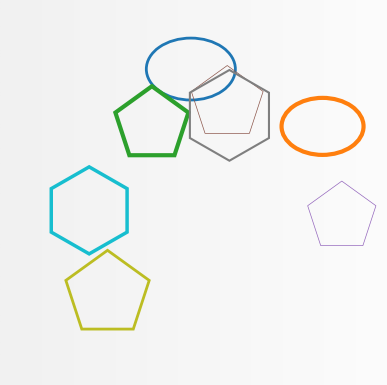[{"shape": "oval", "thickness": 2, "radius": 0.57, "center": [0.492, 0.821]}, {"shape": "oval", "thickness": 3, "radius": 0.53, "center": [0.832, 0.672]}, {"shape": "pentagon", "thickness": 3, "radius": 0.5, "center": [0.392, 0.677]}, {"shape": "pentagon", "thickness": 0.5, "radius": 0.46, "center": [0.882, 0.437]}, {"shape": "pentagon", "thickness": 0.5, "radius": 0.49, "center": [0.586, 0.732]}, {"shape": "hexagon", "thickness": 1.5, "radius": 0.59, "center": [0.592, 0.7]}, {"shape": "pentagon", "thickness": 2, "radius": 0.57, "center": [0.278, 0.237]}, {"shape": "hexagon", "thickness": 2.5, "radius": 0.56, "center": [0.23, 0.454]}]